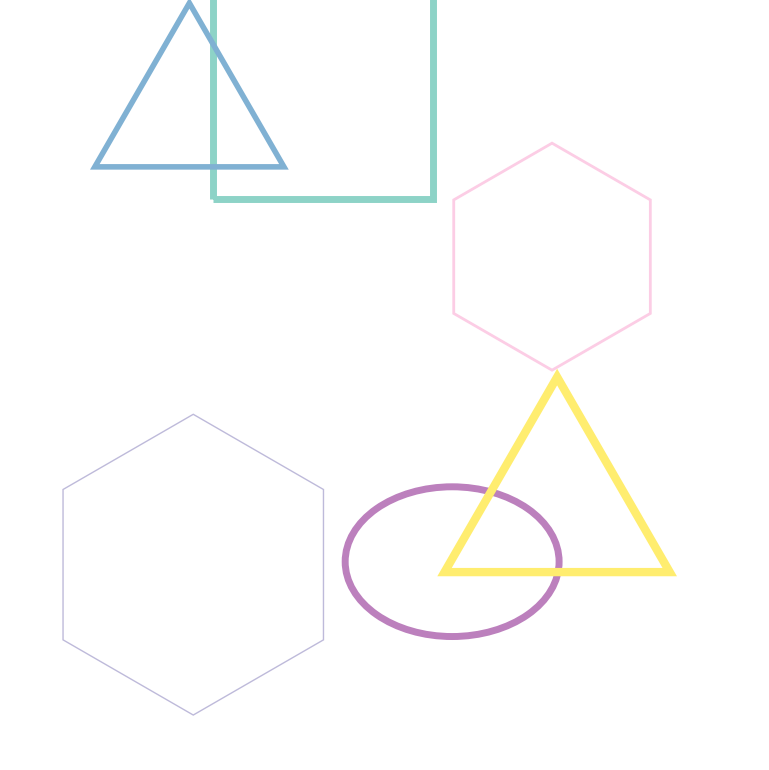[{"shape": "square", "thickness": 2.5, "radius": 0.72, "center": [0.42, 0.885]}, {"shape": "hexagon", "thickness": 0.5, "radius": 0.98, "center": [0.251, 0.267]}, {"shape": "triangle", "thickness": 2, "radius": 0.71, "center": [0.246, 0.854]}, {"shape": "hexagon", "thickness": 1, "radius": 0.74, "center": [0.717, 0.667]}, {"shape": "oval", "thickness": 2.5, "radius": 0.69, "center": [0.587, 0.271]}, {"shape": "triangle", "thickness": 3, "radius": 0.84, "center": [0.724, 0.341]}]